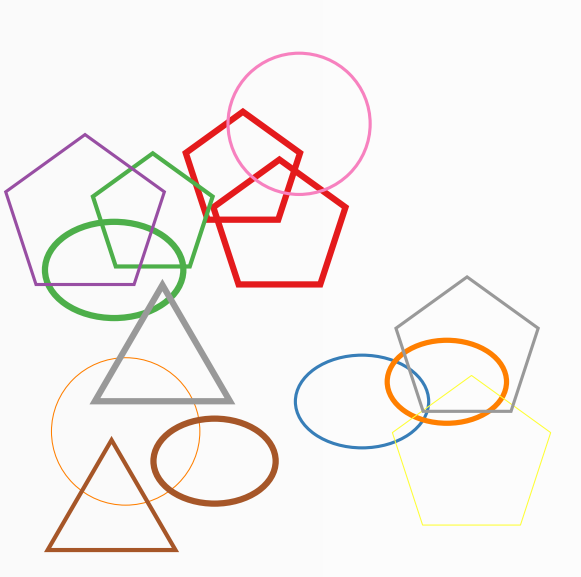[{"shape": "pentagon", "thickness": 3, "radius": 0.52, "center": [0.418, 0.702]}, {"shape": "pentagon", "thickness": 3, "radius": 0.6, "center": [0.481, 0.603]}, {"shape": "oval", "thickness": 1.5, "radius": 0.57, "center": [0.623, 0.304]}, {"shape": "pentagon", "thickness": 2, "radius": 0.54, "center": [0.263, 0.625]}, {"shape": "oval", "thickness": 3, "radius": 0.6, "center": [0.196, 0.532]}, {"shape": "pentagon", "thickness": 1.5, "radius": 0.72, "center": [0.146, 0.623]}, {"shape": "oval", "thickness": 2.5, "radius": 0.51, "center": [0.769, 0.338]}, {"shape": "circle", "thickness": 0.5, "radius": 0.64, "center": [0.216, 0.252]}, {"shape": "pentagon", "thickness": 0.5, "radius": 0.72, "center": [0.811, 0.206]}, {"shape": "triangle", "thickness": 2, "radius": 0.64, "center": [0.192, 0.11]}, {"shape": "oval", "thickness": 3, "radius": 0.53, "center": [0.369, 0.201]}, {"shape": "circle", "thickness": 1.5, "radius": 0.61, "center": [0.515, 0.785]}, {"shape": "pentagon", "thickness": 1.5, "radius": 0.64, "center": [0.804, 0.391]}, {"shape": "triangle", "thickness": 3, "radius": 0.67, "center": [0.279, 0.371]}]